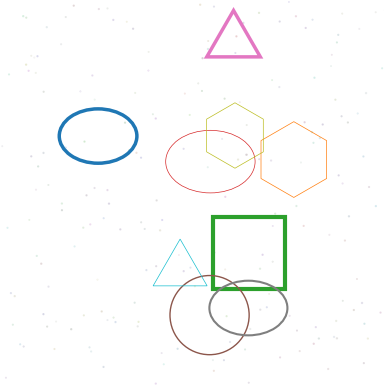[{"shape": "oval", "thickness": 2.5, "radius": 0.5, "center": [0.255, 0.647]}, {"shape": "hexagon", "thickness": 0.5, "radius": 0.49, "center": [0.763, 0.586]}, {"shape": "square", "thickness": 3, "radius": 0.47, "center": [0.647, 0.343]}, {"shape": "oval", "thickness": 0.5, "radius": 0.58, "center": [0.546, 0.58]}, {"shape": "circle", "thickness": 1, "radius": 0.51, "center": [0.544, 0.182]}, {"shape": "triangle", "thickness": 2.5, "radius": 0.4, "center": [0.607, 0.892]}, {"shape": "oval", "thickness": 1.5, "radius": 0.51, "center": [0.645, 0.2]}, {"shape": "hexagon", "thickness": 0.5, "radius": 0.42, "center": [0.61, 0.648]}, {"shape": "triangle", "thickness": 0.5, "radius": 0.4, "center": [0.468, 0.298]}]